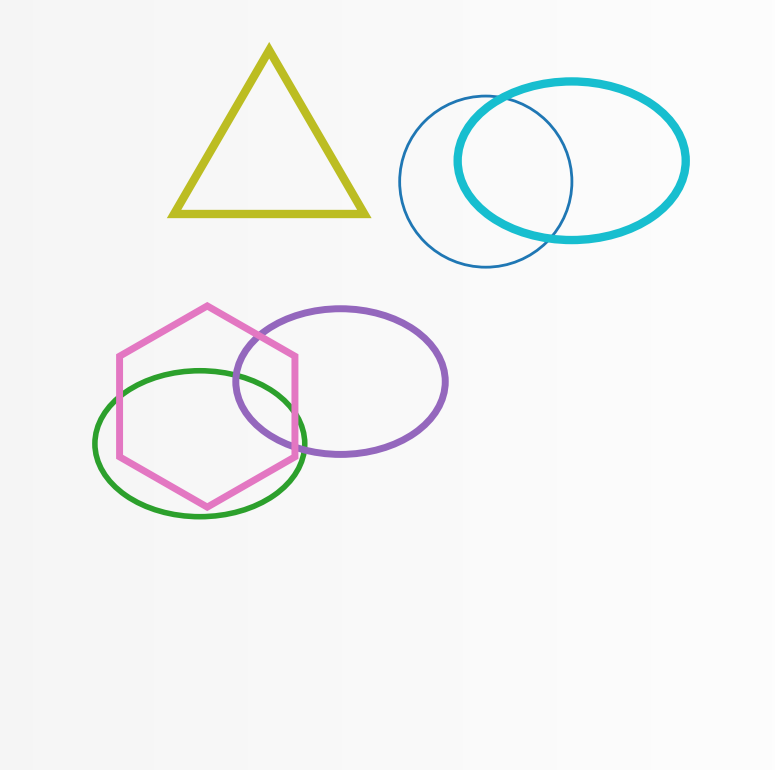[{"shape": "circle", "thickness": 1, "radius": 0.56, "center": [0.627, 0.764]}, {"shape": "oval", "thickness": 2, "radius": 0.68, "center": [0.258, 0.424]}, {"shape": "oval", "thickness": 2.5, "radius": 0.68, "center": [0.439, 0.504]}, {"shape": "hexagon", "thickness": 2.5, "radius": 0.65, "center": [0.267, 0.472]}, {"shape": "triangle", "thickness": 3, "radius": 0.71, "center": [0.347, 0.793]}, {"shape": "oval", "thickness": 3, "radius": 0.74, "center": [0.738, 0.791]}]